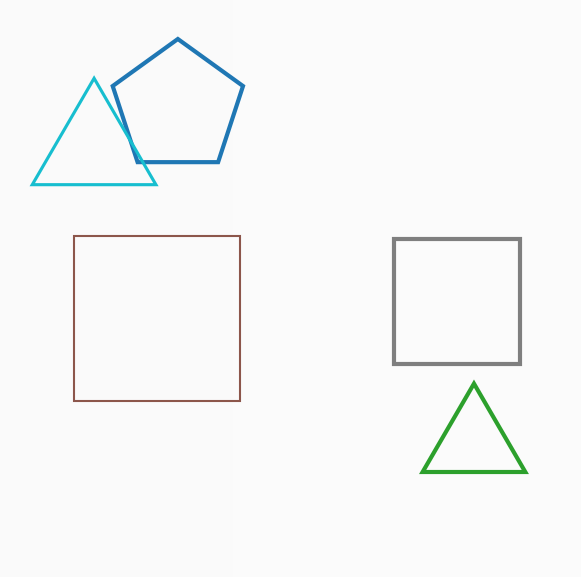[{"shape": "pentagon", "thickness": 2, "radius": 0.59, "center": [0.306, 0.814]}, {"shape": "triangle", "thickness": 2, "radius": 0.51, "center": [0.815, 0.233]}, {"shape": "square", "thickness": 1, "radius": 0.71, "center": [0.27, 0.448]}, {"shape": "square", "thickness": 2, "radius": 0.54, "center": [0.786, 0.477]}, {"shape": "triangle", "thickness": 1.5, "radius": 0.61, "center": [0.162, 0.741]}]